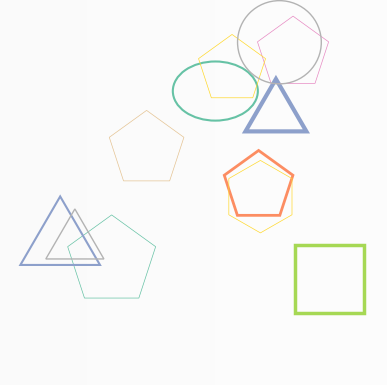[{"shape": "oval", "thickness": 1.5, "radius": 0.55, "center": [0.556, 0.764]}, {"shape": "pentagon", "thickness": 0.5, "radius": 0.6, "center": [0.288, 0.322]}, {"shape": "pentagon", "thickness": 2, "radius": 0.47, "center": [0.667, 0.516]}, {"shape": "triangle", "thickness": 1.5, "radius": 0.59, "center": [0.155, 0.371]}, {"shape": "triangle", "thickness": 3, "radius": 0.45, "center": [0.712, 0.704]}, {"shape": "pentagon", "thickness": 0.5, "radius": 0.48, "center": [0.756, 0.862]}, {"shape": "square", "thickness": 2.5, "radius": 0.44, "center": [0.85, 0.275]}, {"shape": "hexagon", "thickness": 0.5, "radius": 0.47, "center": [0.672, 0.489]}, {"shape": "pentagon", "thickness": 0.5, "radius": 0.45, "center": [0.599, 0.82]}, {"shape": "pentagon", "thickness": 0.5, "radius": 0.51, "center": [0.378, 0.612]}, {"shape": "triangle", "thickness": 1, "radius": 0.43, "center": [0.193, 0.371]}, {"shape": "circle", "thickness": 1, "radius": 0.54, "center": [0.721, 0.89]}]